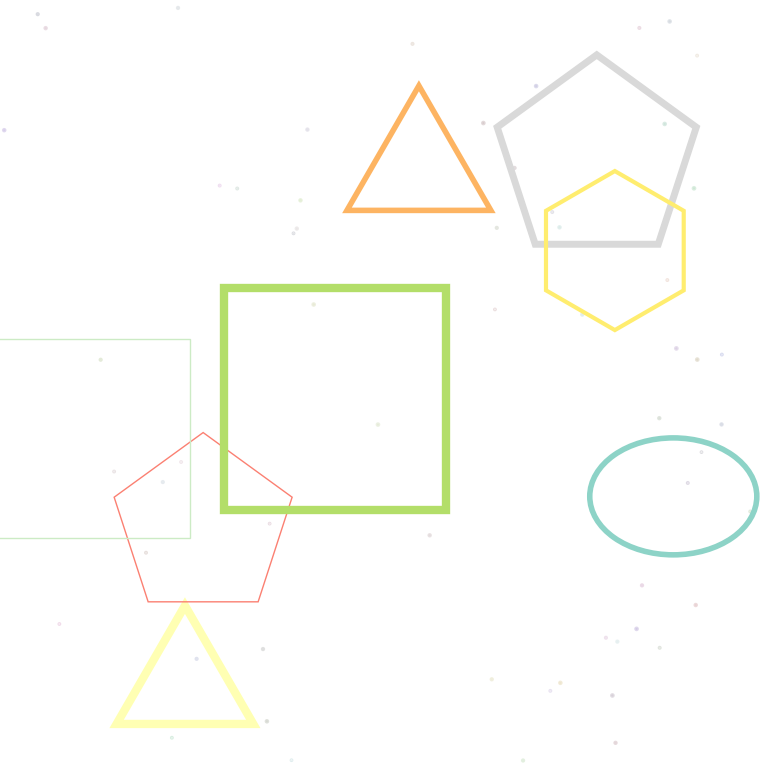[{"shape": "oval", "thickness": 2, "radius": 0.54, "center": [0.874, 0.355]}, {"shape": "triangle", "thickness": 3, "radius": 0.51, "center": [0.24, 0.111]}, {"shape": "pentagon", "thickness": 0.5, "radius": 0.61, "center": [0.264, 0.317]}, {"shape": "triangle", "thickness": 2, "radius": 0.54, "center": [0.544, 0.781]}, {"shape": "square", "thickness": 3, "radius": 0.72, "center": [0.435, 0.482]}, {"shape": "pentagon", "thickness": 2.5, "radius": 0.68, "center": [0.775, 0.793]}, {"shape": "square", "thickness": 0.5, "radius": 0.65, "center": [0.117, 0.43]}, {"shape": "hexagon", "thickness": 1.5, "radius": 0.52, "center": [0.799, 0.675]}]